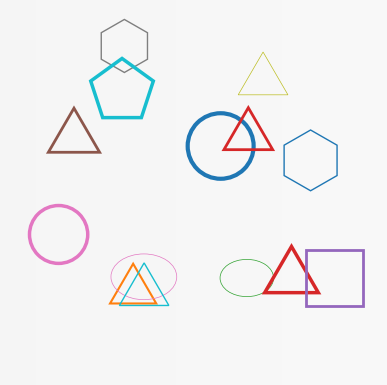[{"shape": "hexagon", "thickness": 1, "radius": 0.39, "center": [0.802, 0.583]}, {"shape": "circle", "thickness": 3, "radius": 0.43, "center": [0.569, 0.621]}, {"shape": "triangle", "thickness": 1.5, "radius": 0.34, "center": [0.344, 0.246]}, {"shape": "oval", "thickness": 0.5, "radius": 0.35, "center": [0.637, 0.278]}, {"shape": "triangle", "thickness": 2.5, "radius": 0.4, "center": [0.752, 0.28]}, {"shape": "triangle", "thickness": 2, "radius": 0.36, "center": [0.641, 0.648]}, {"shape": "square", "thickness": 2, "radius": 0.37, "center": [0.862, 0.278]}, {"shape": "triangle", "thickness": 2, "radius": 0.38, "center": [0.191, 0.643]}, {"shape": "oval", "thickness": 0.5, "radius": 0.42, "center": [0.371, 0.281]}, {"shape": "circle", "thickness": 2.5, "radius": 0.38, "center": [0.151, 0.391]}, {"shape": "hexagon", "thickness": 1, "radius": 0.34, "center": [0.321, 0.881]}, {"shape": "triangle", "thickness": 0.5, "radius": 0.37, "center": [0.679, 0.791]}, {"shape": "triangle", "thickness": 1, "radius": 0.37, "center": [0.372, 0.243]}, {"shape": "pentagon", "thickness": 2.5, "radius": 0.42, "center": [0.315, 0.763]}]